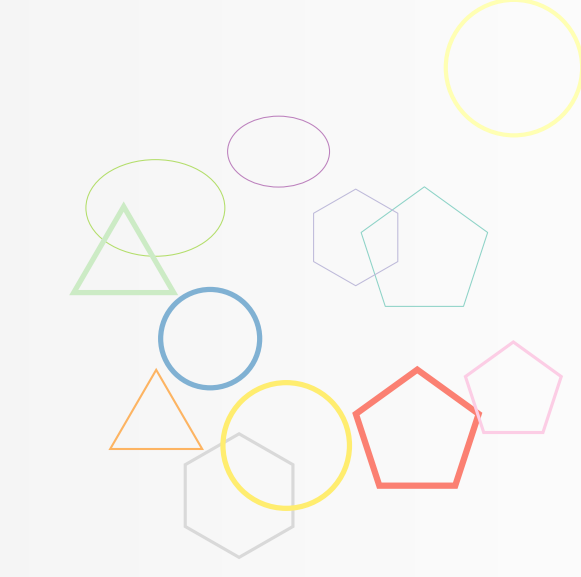[{"shape": "pentagon", "thickness": 0.5, "radius": 0.57, "center": [0.73, 0.561]}, {"shape": "circle", "thickness": 2, "radius": 0.59, "center": [0.884, 0.882]}, {"shape": "hexagon", "thickness": 0.5, "radius": 0.42, "center": [0.612, 0.588]}, {"shape": "pentagon", "thickness": 3, "radius": 0.56, "center": [0.718, 0.248]}, {"shape": "circle", "thickness": 2.5, "radius": 0.43, "center": [0.362, 0.413]}, {"shape": "triangle", "thickness": 1, "radius": 0.46, "center": [0.269, 0.267]}, {"shape": "oval", "thickness": 0.5, "radius": 0.6, "center": [0.267, 0.639]}, {"shape": "pentagon", "thickness": 1.5, "radius": 0.43, "center": [0.883, 0.32]}, {"shape": "hexagon", "thickness": 1.5, "radius": 0.53, "center": [0.411, 0.141]}, {"shape": "oval", "thickness": 0.5, "radius": 0.44, "center": [0.479, 0.737]}, {"shape": "triangle", "thickness": 2.5, "radius": 0.5, "center": [0.213, 0.542]}, {"shape": "circle", "thickness": 2.5, "radius": 0.54, "center": [0.492, 0.228]}]